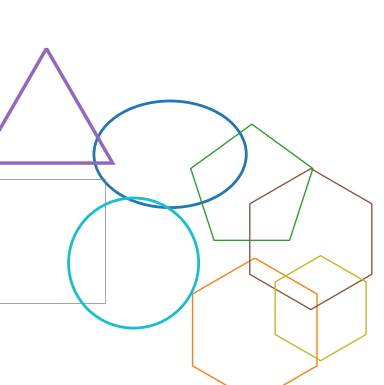[{"shape": "oval", "thickness": 2, "radius": 0.99, "center": [0.442, 0.599]}, {"shape": "hexagon", "thickness": 1, "radius": 0.93, "center": [0.662, 0.143]}, {"shape": "pentagon", "thickness": 1, "radius": 0.83, "center": [0.654, 0.511]}, {"shape": "triangle", "thickness": 2.5, "radius": 0.99, "center": [0.121, 0.676]}, {"shape": "hexagon", "thickness": 1, "radius": 0.92, "center": [0.807, 0.379]}, {"shape": "square", "thickness": 0.5, "radius": 0.8, "center": [0.111, 0.374]}, {"shape": "hexagon", "thickness": 1, "radius": 0.68, "center": [0.833, 0.2]}, {"shape": "circle", "thickness": 2, "radius": 0.84, "center": [0.347, 0.317]}]